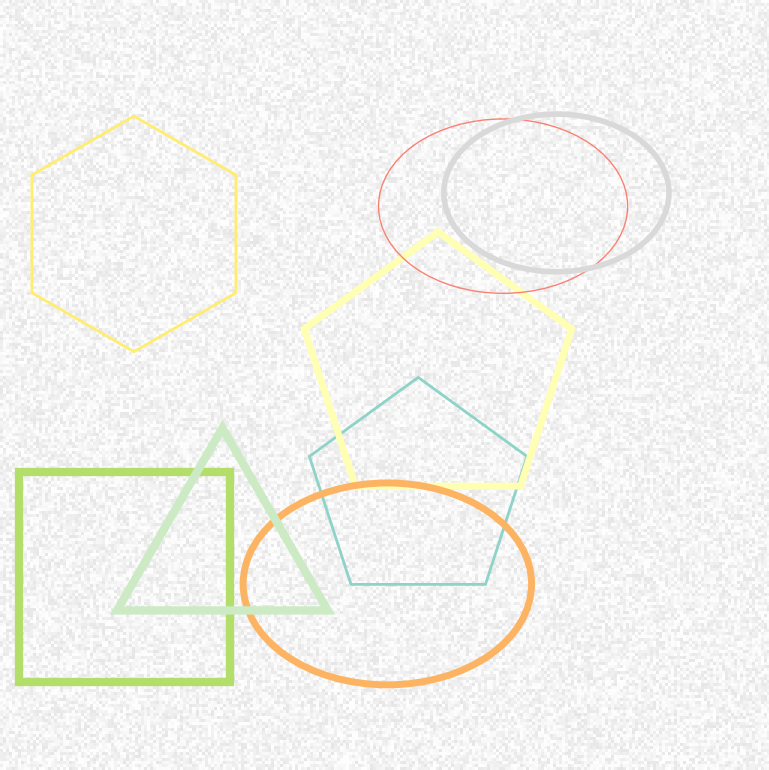[{"shape": "pentagon", "thickness": 1, "radius": 0.74, "center": [0.543, 0.361]}, {"shape": "pentagon", "thickness": 2.5, "radius": 0.91, "center": [0.569, 0.516]}, {"shape": "oval", "thickness": 0.5, "radius": 0.81, "center": [0.653, 0.732]}, {"shape": "oval", "thickness": 2.5, "radius": 0.94, "center": [0.503, 0.242]}, {"shape": "square", "thickness": 3, "radius": 0.68, "center": [0.162, 0.251]}, {"shape": "oval", "thickness": 2, "radius": 0.73, "center": [0.723, 0.749]}, {"shape": "triangle", "thickness": 3, "radius": 0.79, "center": [0.289, 0.286]}, {"shape": "hexagon", "thickness": 1, "radius": 0.76, "center": [0.174, 0.696]}]